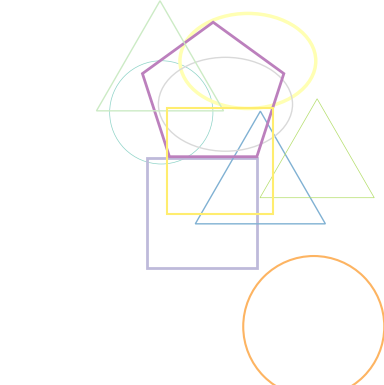[{"shape": "circle", "thickness": 0.5, "radius": 0.67, "center": [0.419, 0.708]}, {"shape": "oval", "thickness": 2.5, "radius": 0.88, "center": [0.644, 0.842]}, {"shape": "square", "thickness": 2, "radius": 0.71, "center": [0.525, 0.448]}, {"shape": "triangle", "thickness": 1, "radius": 0.98, "center": [0.676, 0.516]}, {"shape": "circle", "thickness": 1.5, "radius": 0.92, "center": [0.815, 0.152]}, {"shape": "triangle", "thickness": 0.5, "radius": 0.86, "center": [0.824, 0.572]}, {"shape": "oval", "thickness": 1, "radius": 0.87, "center": [0.586, 0.729]}, {"shape": "pentagon", "thickness": 2, "radius": 0.97, "center": [0.554, 0.749]}, {"shape": "triangle", "thickness": 1, "radius": 0.95, "center": [0.416, 0.807]}, {"shape": "square", "thickness": 1.5, "radius": 0.69, "center": [0.572, 0.582]}]